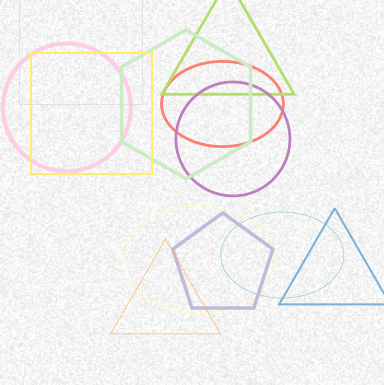[{"shape": "oval", "thickness": 0.5, "radius": 0.8, "center": [0.733, 0.338]}, {"shape": "oval", "thickness": 0.5, "radius": 0.99, "center": [0.515, 0.326]}, {"shape": "pentagon", "thickness": 2.5, "radius": 0.68, "center": [0.579, 0.311]}, {"shape": "oval", "thickness": 2, "radius": 0.79, "center": [0.578, 0.73]}, {"shape": "triangle", "thickness": 1.5, "radius": 0.83, "center": [0.869, 0.293]}, {"shape": "triangle", "thickness": 0.5, "radius": 0.82, "center": [0.43, 0.215]}, {"shape": "triangle", "thickness": 2, "radius": 0.99, "center": [0.592, 0.854]}, {"shape": "circle", "thickness": 3, "radius": 0.83, "center": [0.174, 0.721]}, {"shape": "square", "thickness": 0.5, "radius": 0.8, "center": [0.21, 0.889]}, {"shape": "circle", "thickness": 2, "radius": 0.74, "center": [0.605, 0.639]}, {"shape": "hexagon", "thickness": 2.5, "radius": 0.97, "center": [0.483, 0.729]}, {"shape": "square", "thickness": 1.5, "radius": 0.79, "center": [0.238, 0.706]}]